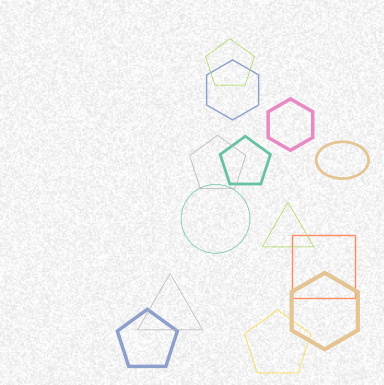[{"shape": "circle", "thickness": 0.5, "radius": 0.45, "center": [0.56, 0.432]}, {"shape": "pentagon", "thickness": 2, "radius": 0.34, "center": [0.637, 0.578]}, {"shape": "square", "thickness": 1, "radius": 0.41, "center": [0.841, 0.308]}, {"shape": "hexagon", "thickness": 1, "radius": 0.39, "center": [0.604, 0.766]}, {"shape": "pentagon", "thickness": 2.5, "radius": 0.41, "center": [0.383, 0.115]}, {"shape": "hexagon", "thickness": 2.5, "radius": 0.33, "center": [0.754, 0.676]}, {"shape": "triangle", "thickness": 0.5, "radius": 0.39, "center": [0.748, 0.397]}, {"shape": "pentagon", "thickness": 0.5, "radius": 0.33, "center": [0.597, 0.833]}, {"shape": "pentagon", "thickness": 0.5, "radius": 0.45, "center": [0.721, 0.105]}, {"shape": "oval", "thickness": 2, "radius": 0.34, "center": [0.889, 0.584]}, {"shape": "hexagon", "thickness": 3, "radius": 0.5, "center": [0.843, 0.192]}, {"shape": "triangle", "thickness": 0.5, "radius": 0.49, "center": [0.442, 0.192]}, {"shape": "pentagon", "thickness": 0.5, "radius": 0.38, "center": [0.565, 0.572]}]